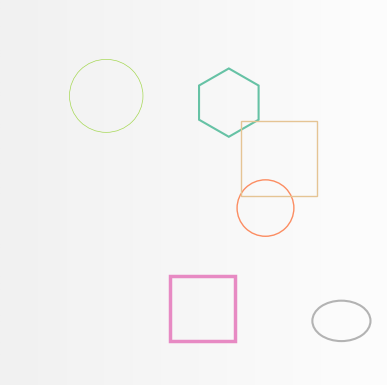[{"shape": "hexagon", "thickness": 1.5, "radius": 0.44, "center": [0.591, 0.733]}, {"shape": "circle", "thickness": 1, "radius": 0.37, "center": [0.685, 0.46]}, {"shape": "square", "thickness": 2.5, "radius": 0.42, "center": [0.522, 0.198]}, {"shape": "circle", "thickness": 0.5, "radius": 0.47, "center": [0.274, 0.751]}, {"shape": "square", "thickness": 1, "radius": 0.49, "center": [0.721, 0.588]}, {"shape": "oval", "thickness": 1.5, "radius": 0.38, "center": [0.881, 0.167]}]